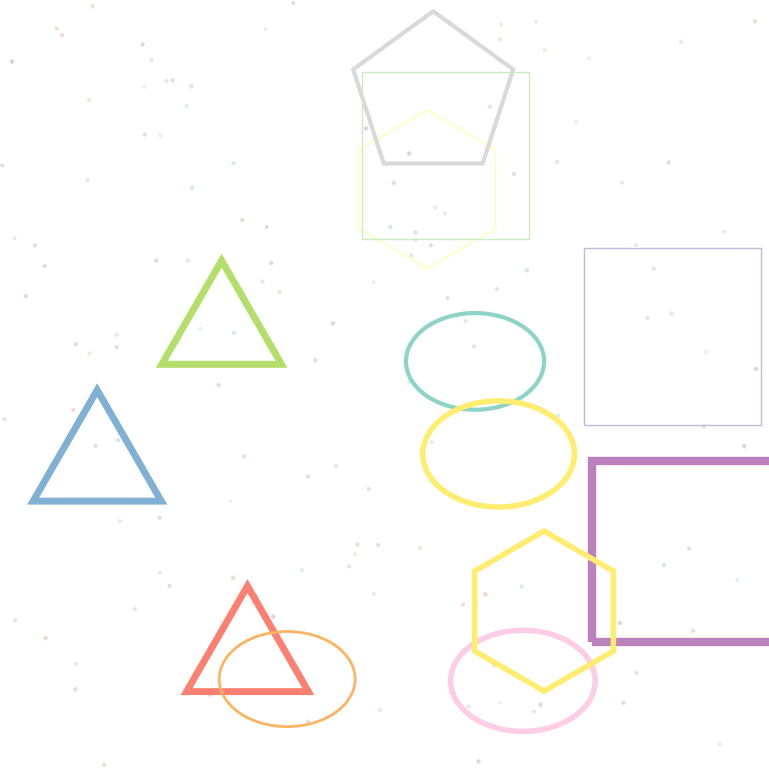[{"shape": "oval", "thickness": 1.5, "radius": 0.45, "center": [0.617, 0.531]}, {"shape": "hexagon", "thickness": 0.5, "radius": 0.51, "center": [0.555, 0.754]}, {"shape": "square", "thickness": 0.5, "radius": 0.57, "center": [0.873, 0.563]}, {"shape": "triangle", "thickness": 2.5, "radius": 0.46, "center": [0.321, 0.147]}, {"shape": "triangle", "thickness": 2.5, "radius": 0.48, "center": [0.126, 0.397]}, {"shape": "oval", "thickness": 1, "radius": 0.44, "center": [0.373, 0.118]}, {"shape": "triangle", "thickness": 2.5, "radius": 0.45, "center": [0.288, 0.572]}, {"shape": "oval", "thickness": 2, "radius": 0.47, "center": [0.679, 0.116]}, {"shape": "pentagon", "thickness": 1.5, "radius": 0.55, "center": [0.563, 0.876]}, {"shape": "square", "thickness": 3, "radius": 0.59, "center": [0.887, 0.284]}, {"shape": "square", "thickness": 0.5, "radius": 0.54, "center": [0.579, 0.798]}, {"shape": "hexagon", "thickness": 2, "radius": 0.52, "center": [0.707, 0.206]}, {"shape": "oval", "thickness": 2, "radius": 0.49, "center": [0.648, 0.41]}]